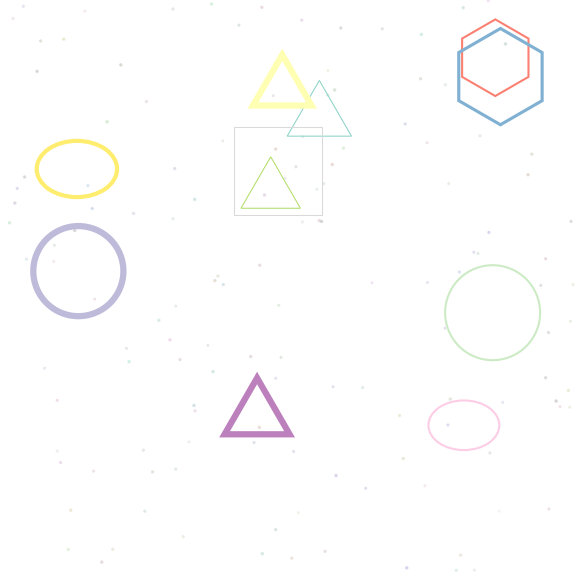[{"shape": "triangle", "thickness": 0.5, "radius": 0.32, "center": [0.553, 0.796]}, {"shape": "triangle", "thickness": 3, "radius": 0.29, "center": [0.489, 0.846]}, {"shape": "circle", "thickness": 3, "radius": 0.39, "center": [0.136, 0.53]}, {"shape": "hexagon", "thickness": 1, "radius": 0.33, "center": [0.858, 0.899]}, {"shape": "hexagon", "thickness": 1.5, "radius": 0.42, "center": [0.867, 0.866]}, {"shape": "triangle", "thickness": 0.5, "radius": 0.3, "center": [0.469, 0.668]}, {"shape": "oval", "thickness": 1, "radius": 0.31, "center": [0.803, 0.263]}, {"shape": "square", "thickness": 0.5, "radius": 0.38, "center": [0.481, 0.703]}, {"shape": "triangle", "thickness": 3, "radius": 0.33, "center": [0.445, 0.28]}, {"shape": "circle", "thickness": 1, "radius": 0.41, "center": [0.853, 0.458]}, {"shape": "oval", "thickness": 2, "radius": 0.35, "center": [0.133, 0.707]}]